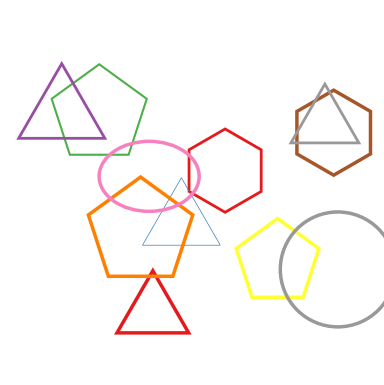[{"shape": "hexagon", "thickness": 2, "radius": 0.54, "center": [0.585, 0.557]}, {"shape": "triangle", "thickness": 2.5, "radius": 0.54, "center": [0.397, 0.189]}, {"shape": "triangle", "thickness": 0.5, "radius": 0.58, "center": [0.471, 0.421]}, {"shape": "pentagon", "thickness": 1.5, "radius": 0.65, "center": [0.258, 0.703]}, {"shape": "triangle", "thickness": 2, "radius": 0.65, "center": [0.16, 0.705]}, {"shape": "pentagon", "thickness": 2.5, "radius": 0.71, "center": [0.365, 0.398]}, {"shape": "pentagon", "thickness": 2.5, "radius": 0.57, "center": [0.721, 0.319]}, {"shape": "hexagon", "thickness": 2.5, "radius": 0.55, "center": [0.867, 0.655]}, {"shape": "oval", "thickness": 2.5, "radius": 0.65, "center": [0.387, 0.542]}, {"shape": "triangle", "thickness": 2, "radius": 0.51, "center": [0.844, 0.68]}, {"shape": "circle", "thickness": 2.5, "radius": 0.75, "center": [0.877, 0.3]}]